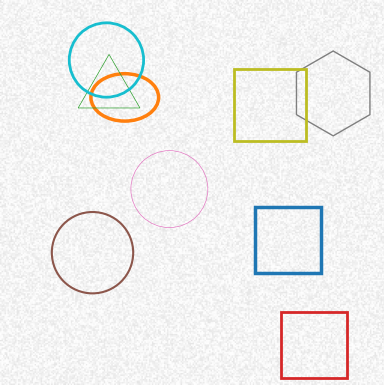[{"shape": "square", "thickness": 2.5, "radius": 0.43, "center": [0.748, 0.377]}, {"shape": "oval", "thickness": 2.5, "radius": 0.44, "center": [0.324, 0.747]}, {"shape": "triangle", "thickness": 0.5, "radius": 0.46, "center": [0.283, 0.766]}, {"shape": "square", "thickness": 2, "radius": 0.43, "center": [0.815, 0.104]}, {"shape": "circle", "thickness": 1.5, "radius": 0.53, "center": [0.24, 0.344]}, {"shape": "circle", "thickness": 0.5, "radius": 0.5, "center": [0.44, 0.509]}, {"shape": "hexagon", "thickness": 1, "radius": 0.55, "center": [0.865, 0.757]}, {"shape": "square", "thickness": 2, "radius": 0.47, "center": [0.701, 0.727]}, {"shape": "circle", "thickness": 2, "radius": 0.48, "center": [0.276, 0.844]}]